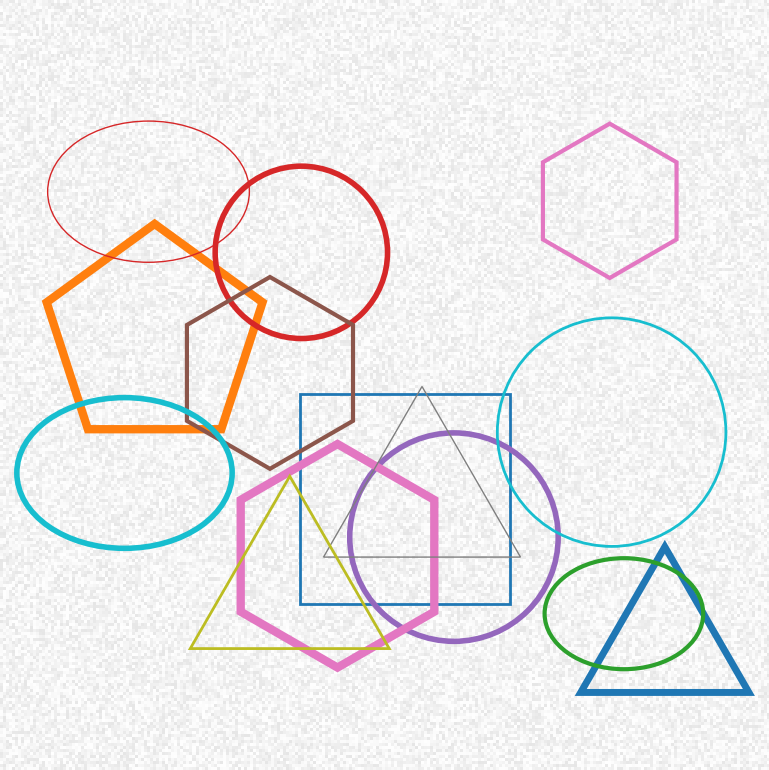[{"shape": "square", "thickness": 1, "radius": 0.68, "center": [0.526, 0.352]}, {"shape": "triangle", "thickness": 2.5, "radius": 0.63, "center": [0.863, 0.164]}, {"shape": "pentagon", "thickness": 3, "radius": 0.74, "center": [0.201, 0.562]}, {"shape": "oval", "thickness": 1.5, "radius": 0.51, "center": [0.81, 0.203]}, {"shape": "circle", "thickness": 2, "radius": 0.56, "center": [0.391, 0.672]}, {"shape": "oval", "thickness": 0.5, "radius": 0.65, "center": [0.193, 0.751]}, {"shape": "circle", "thickness": 2, "radius": 0.68, "center": [0.59, 0.302]}, {"shape": "hexagon", "thickness": 1.5, "radius": 0.62, "center": [0.351, 0.516]}, {"shape": "hexagon", "thickness": 1.5, "radius": 0.5, "center": [0.792, 0.739]}, {"shape": "hexagon", "thickness": 3, "radius": 0.73, "center": [0.438, 0.278]}, {"shape": "triangle", "thickness": 0.5, "radius": 0.74, "center": [0.548, 0.35]}, {"shape": "triangle", "thickness": 1, "radius": 0.75, "center": [0.376, 0.232]}, {"shape": "circle", "thickness": 1, "radius": 0.74, "center": [0.794, 0.439]}, {"shape": "oval", "thickness": 2, "radius": 0.7, "center": [0.162, 0.386]}]